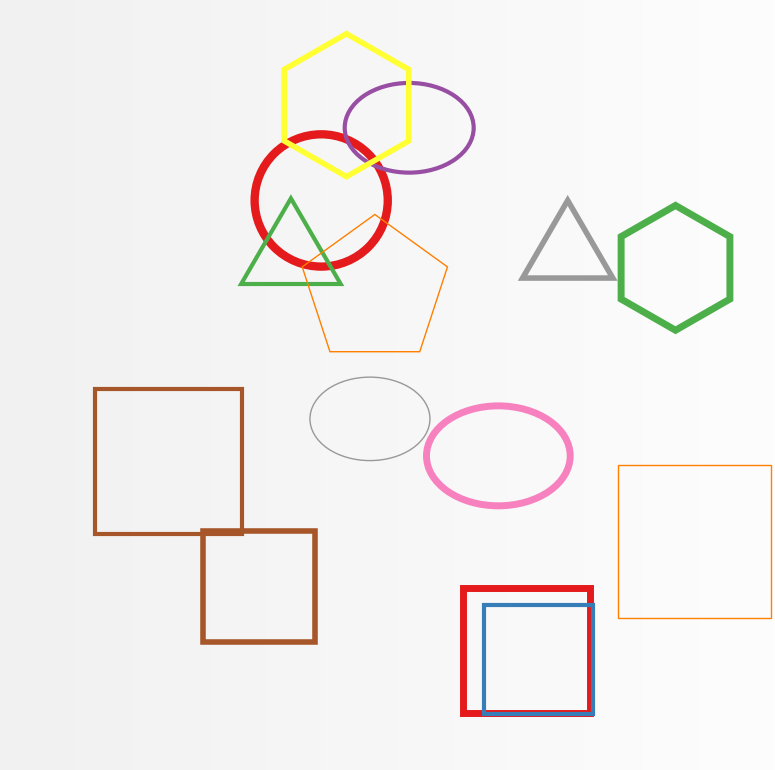[{"shape": "circle", "thickness": 3, "radius": 0.43, "center": [0.414, 0.74]}, {"shape": "square", "thickness": 2.5, "radius": 0.41, "center": [0.679, 0.155]}, {"shape": "square", "thickness": 1.5, "radius": 0.35, "center": [0.695, 0.144]}, {"shape": "triangle", "thickness": 1.5, "radius": 0.37, "center": [0.375, 0.668]}, {"shape": "hexagon", "thickness": 2.5, "radius": 0.41, "center": [0.872, 0.652]}, {"shape": "oval", "thickness": 1.5, "radius": 0.42, "center": [0.528, 0.834]}, {"shape": "pentagon", "thickness": 0.5, "radius": 0.49, "center": [0.484, 0.623]}, {"shape": "square", "thickness": 0.5, "radius": 0.5, "center": [0.896, 0.296]}, {"shape": "hexagon", "thickness": 2, "radius": 0.46, "center": [0.447, 0.863]}, {"shape": "square", "thickness": 1.5, "radius": 0.47, "center": [0.217, 0.401]}, {"shape": "square", "thickness": 2, "radius": 0.36, "center": [0.334, 0.238]}, {"shape": "oval", "thickness": 2.5, "radius": 0.46, "center": [0.643, 0.408]}, {"shape": "triangle", "thickness": 2, "radius": 0.34, "center": [0.733, 0.672]}, {"shape": "oval", "thickness": 0.5, "radius": 0.39, "center": [0.477, 0.456]}]